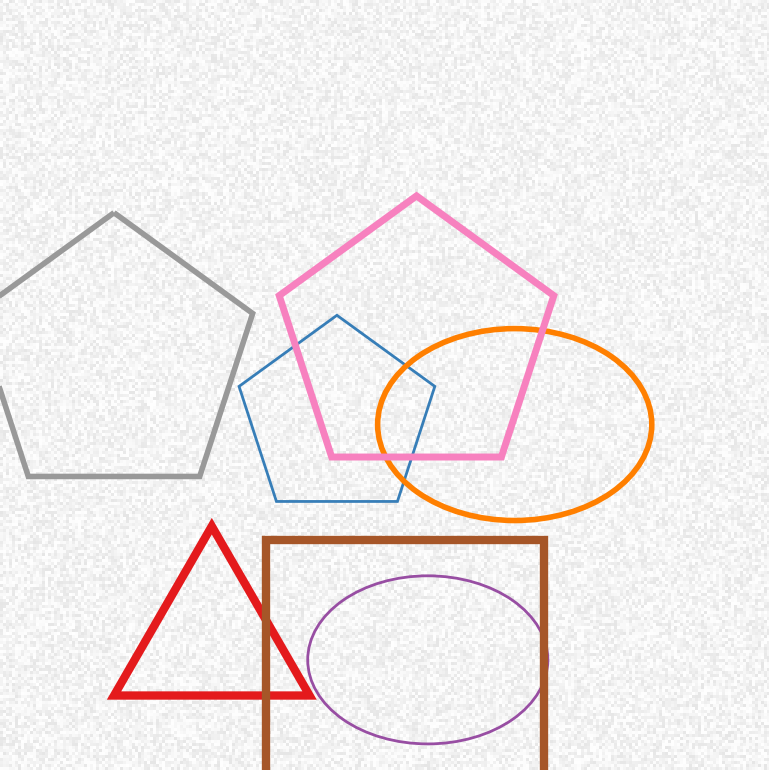[{"shape": "triangle", "thickness": 3, "radius": 0.73, "center": [0.275, 0.17]}, {"shape": "pentagon", "thickness": 1, "radius": 0.67, "center": [0.438, 0.457]}, {"shape": "oval", "thickness": 1, "radius": 0.78, "center": [0.556, 0.143]}, {"shape": "oval", "thickness": 2, "radius": 0.89, "center": [0.668, 0.449]}, {"shape": "square", "thickness": 3, "radius": 0.9, "center": [0.526, 0.119]}, {"shape": "pentagon", "thickness": 2.5, "radius": 0.94, "center": [0.541, 0.558]}, {"shape": "pentagon", "thickness": 2, "radius": 0.95, "center": [0.148, 0.534]}]